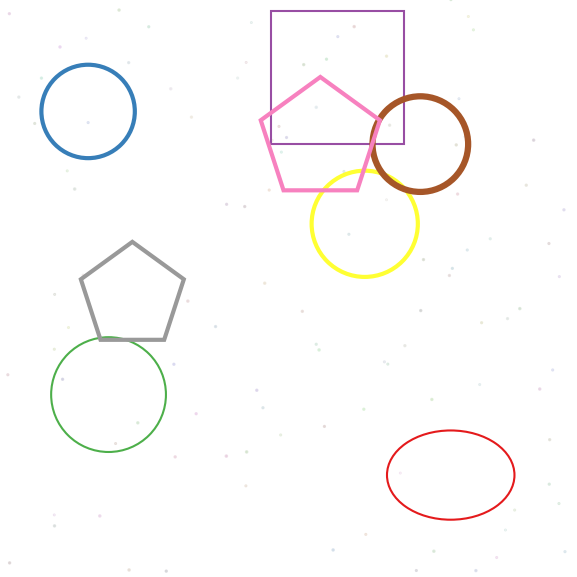[{"shape": "oval", "thickness": 1, "radius": 0.55, "center": [0.78, 0.176]}, {"shape": "circle", "thickness": 2, "radius": 0.4, "center": [0.153, 0.806]}, {"shape": "circle", "thickness": 1, "radius": 0.5, "center": [0.188, 0.316]}, {"shape": "square", "thickness": 1, "radius": 0.58, "center": [0.585, 0.865]}, {"shape": "circle", "thickness": 2, "radius": 0.46, "center": [0.632, 0.612]}, {"shape": "circle", "thickness": 3, "radius": 0.41, "center": [0.728, 0.75]}, {"shape": "pentagon", "thickness": 2, "radius": 0.54, "center": [0.555, 0.757]}, {"shape": "pentagon", "thickness": 2, "radius": 0.47, "center": [0.229, 0.487]}]